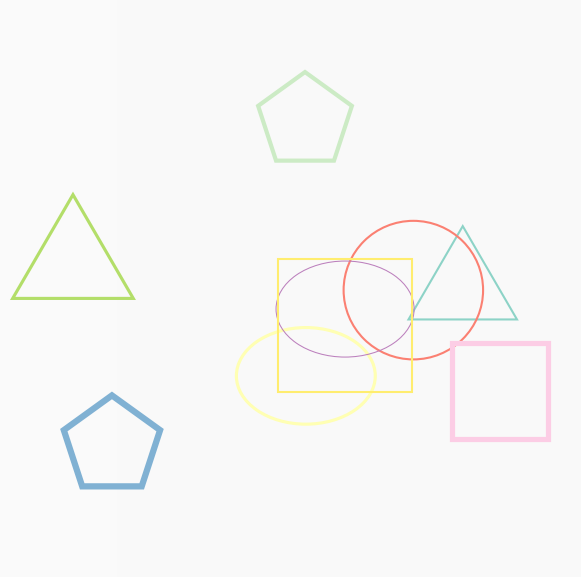[{"shape": "triangle", "thickness": 1, "radius": 0.54, "center": [0.796, 0.5]}, {"shape": "oval", "thickness": 1.5, "radius": 0.6, "center": [0.526, 0.348]}, {"shape": "circle", "thickness": 1, "radius": 0.6, "center": [0.711, 0.497]}, {"shape": "pentagon", "thickness": 3, "radius": 0.44, "center": [0.193, 0.227]}, {"shape": "triangle", "thickness": 1.5, "radius": 0.6, "center": [0.126, 0.542]}, {"shape": "square", "thickness": 2.5, "radius": 0.41, "center": [0.86, 0.322]}, {"shape": "oval", "thickness": 0.5, "radius": 0.59, "center": [0.594, 0.464]}, {"shape": "pentagon", "thickness": 2, "radius": 0.42, "center": [0.525, 0.79]}, {"shape": "square", "thickness": 1, "radius": 0.58, "center": [0.594, 0.436]}]